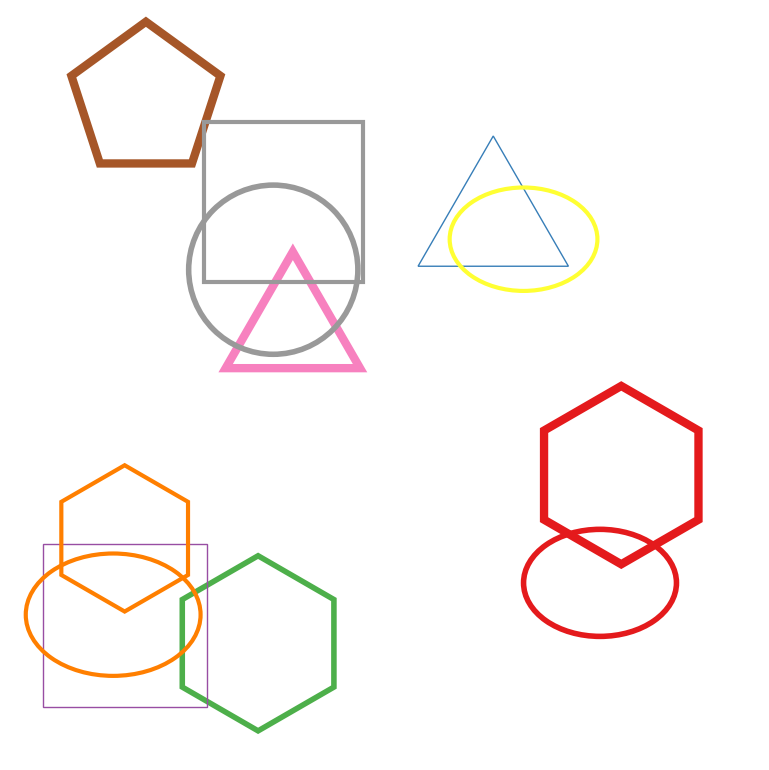[{"shape": "hexagon", "thickness": 3, "radius": 0.58, "center": [0.807, 0.383]}, {"shape": "oval", "thickness": 2, "radius": 0.5, "center": [0.779, 0.243]}, {"shape": "triangle", "thickness": 0.5, "radius": 0.56, "center": [0.641, 0.711]}, {"shape": "hexagon", "thickness": 2, "radius": 0.57, "center": [0.335, 0.165]}, {"shape": "square", "thickness": 0.5, "radius": 0.53, "center": [0.162, 0.188]}, {"shape": "oval", "thickness": 1.5, "radius": 0.57, "center": [0.147, 0.202]}, {"shape": "hexagon", "thickness": 1.5, "radius": 0.47, "center": [0.162, 0.301]}, {"shape": "oval", "thickness": 1.5, "radius": 0.48, "center": [0.68, 0.689]}, {"shape": "pentagon", "thickness": 3, "radius": 0.51, "center": [0.189, 0.87]}, {"shape": "triangle", "thickness": 3, "radius": 0.5, "center": [0.38, 0.572]}, {"shape": "circle", "thickness": 2, "radius": 0.55, "center": [0.355, 0.65]}, {"shape": "square", "thickness": 1.5, "radius": 0.52, "center": [0.368, 0.737]}]